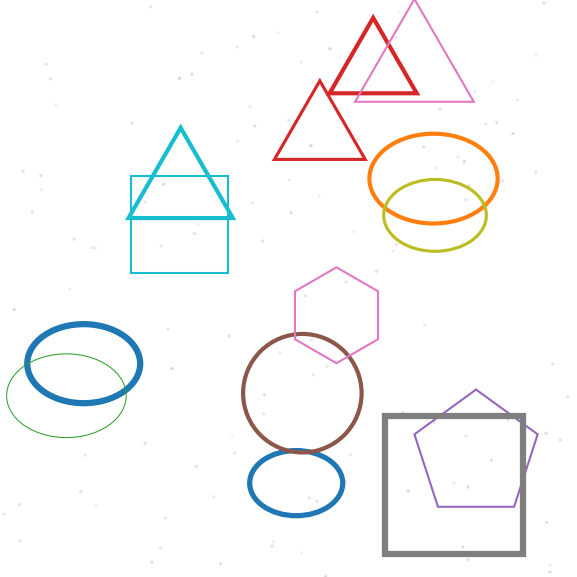[{"shape": "oval", "thickness": 2.5, "radius": 0.4, "center": [0.513, 0.163]}, {"shape": "oval", "thickness": 3, "radius": 0.49, "center": [0.145, 0.369]}, {"shape": "oval", "thickness": 2, "radius": 0.56, "center": [0.751, 0.69]}, {"shape": "oval", "thickness": 0.5, "radius": 0.52, "center": [0.115, 0.314]}, {"shape": "triangle", "thickness": 1.5, "radius": 0.45, "center": [0.554, 0.768]}, {"shape": "triangle", "thickness": 2, "radius": 0.44, "center": [0.646, 0.881]}, {"shape": "pentagon", "thickness": 1, "radius": 0.56, "center": [0.824, 0.212]}, {"shape": "circle", "thickness": 2, "radius": 0.51, "center": [0.524, 0.318]}, {"shape": "triangle", "thickness": 1, "radius": 0.59, "center": [0.718, 0.882]}, {"shape": "hexagon", "thickness": 1, "radius": 0.42, "center": [0.583, 0.453]}, {"shape": "square", "thickness": 3, "radius": 0.6, "center": [0.786, 0.159]}, {"shape": "oval", "thickness": 1.5, "radius": 0.44, "center": [0.753, 0.626]}, {"shape": "triangle", "thickness": 2, "radius": 0.52, "center": [0.313, 0.674]}, {"shape": "square", "thickness": 1, "radius": 0.42, "center": [0.311, 0.61]}]